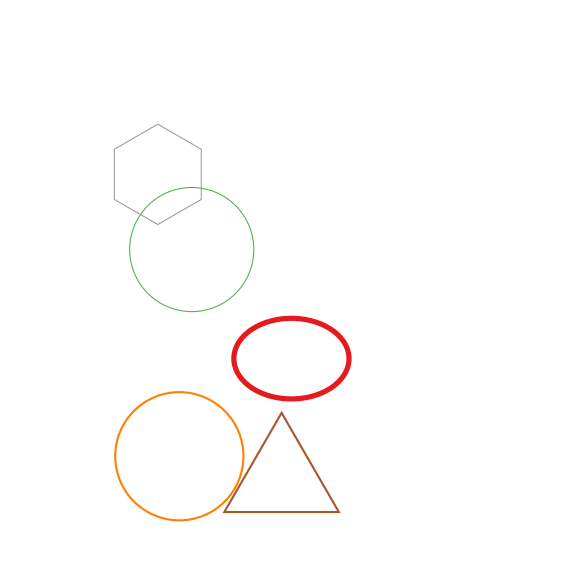[{"shape": "oval", "thickness": 2.5, "radius": 0.5, "center": [0.505, 0.378]}, {"shape": "circle", "thickness": 0.5, "radius": 0.54, "center": [0.332, 0.567]}, {"shape": "circle", "thickness": 1, "radius": 0.56, "center": [0.311, 0.209]}, {"shape": "triangle", "thickness": 1, "radius": 0.57, "center": [0.488, 0.17]}, {"shape": "hexagon", "thickness": 0.5, "radius": 0.43, "center": [0.273, 0.697]}]